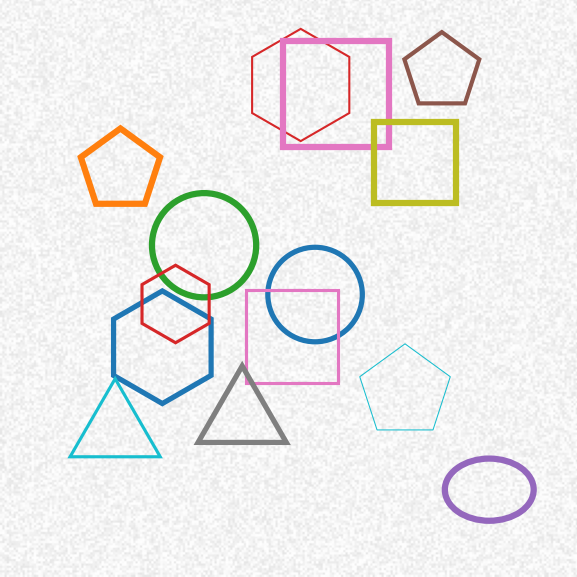[{"shape": "hexagon", "thickness": 2.5, "radius": 0.49, "center": [0.281, 0.398]}, {"shape": "circle", "thickness": 2.5, "radius": 0.41, "center": [0.546, 0.489]}, {"shape": "pentagon", "thickness": 3, "radius": 0.36, "center": [0.209, 0.705]}, {"shape": "circle", "thickness": 3, "radius": 0.45, "center": [0.353, 0.575]}, {"shape": "hexagon", "thickness": 1, "radius": 0.49, "center": [0.521, 0.852]}, {"shape": "hexagon", "thickness": 1.5, "radius": 0.34, "center": [0.304, 0.473]}, {"shape": "oval", "thickness": 3, "radius": 0.38, "center": [0.847, 0.151]}, {"shape": "pentagon", "thickness": 2, "radius": 0.34, "center": [0.765, 0.875]}, {"shape": "square", "thickness": 1.5, "radius": 0.4, "center": [0.506, 0.417]}, {"shape": "square", "thickness": 3, "radius": 0.46, "center": [0.582, 0.836]}, {"shape": "triangle", "thickness": 2.5, "radius": 0.44, "center": [0.419, 0.277]}, {"shape": "square", "thickness": 3, "radius": 0.35, "center": [0.719, 0.718]}, {"shape": "pentagon", "thickness": 0.5, "radius": 0.41, "center": [0.701, 0.321]}, {"shape": "triangle", "thickness": 1.5, "radius": 0.45, "center": [0.199, 0.253]}]